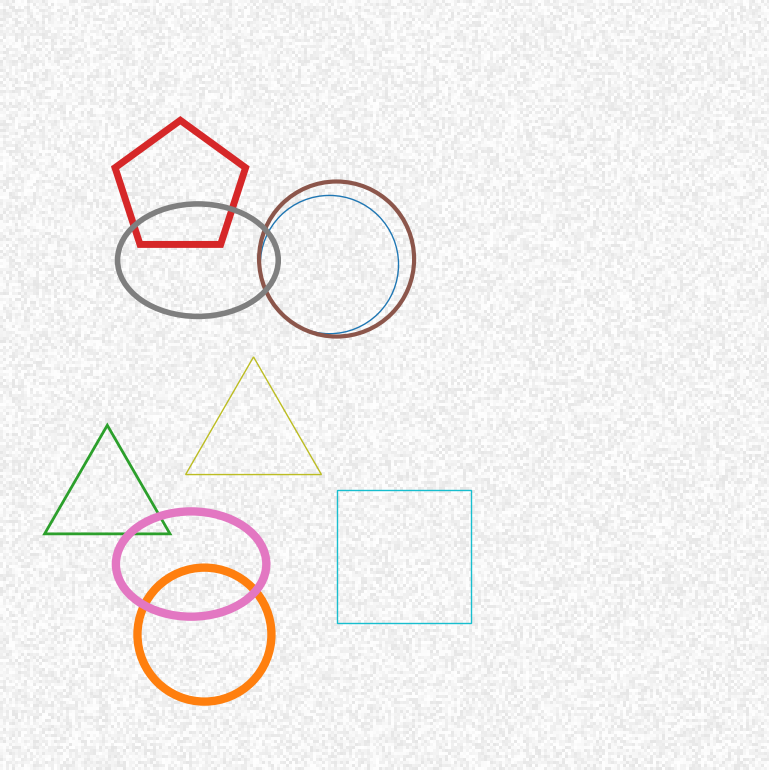[{"shape": "circle", "thickness": 0.5, "radius": 0.45, "center": [0.428, 0.656]}, {"shape": "circle", "thickness": 3, "radius": 0.43, "center": [0.266, 0.176]}, {"shape": "triangle", "thickness": 1, "radius": 0.47, "center": [0.139, 0.354]}, {"shape": "pentagon", "thickness": 2.5, "radius": 0.45, "center": [0.234, 0.755]}, {"shape": "circle", "thickness": 1.5, "radius": 0.5, "center": [0.437, 0.664]}, {"shape": "oval", "thickness": 3, "radius": 0.49, "center": [0.248, 0.267]}, {"shape": "oval", "thickness": 2, "radius": 0.52, "center": [0.257, 0.662]}, {"shape": "triangle", "thickness": 0.5, "radius": 0.51, "center": [0.329, 0.435]}, {"shape": "square", "thickness": 0.5, "radius": 0.43, "center": [0.525, 0.278]}]